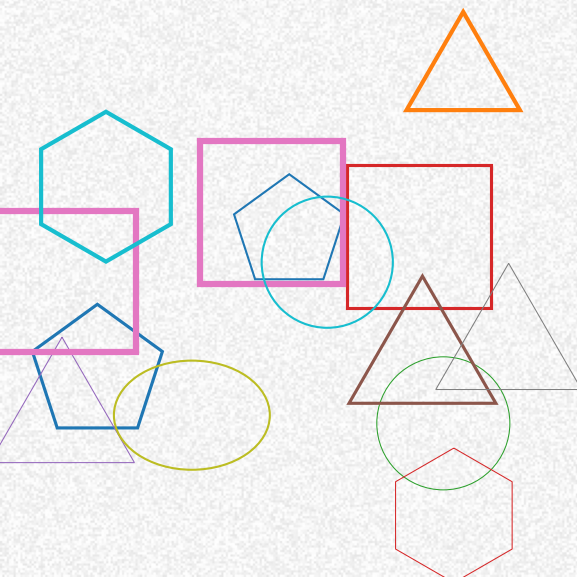[{"shape": "pentagon", "thickness": 1.5, "radius": 0.59, "center": [0.169, 0.354]}, {"shape": "pentagon", "thickness": 1, "radius": 0.5, "center": [0.501, 0.597]}, {"shape": "triangle", "thickness": 2, "radius": 0.57, "center": [0.802, 0.865]}, {"shape": "circle", "thickness": 0.5, "radius": 0.58, "center": [0.768, 0.266]}, {"shape": "square", "thickness": 1.5, "radius": 0.62, "center": [0.725, 0.59]}, {"shape": "hexagon", "thickness": 0.5, "radius": 0.58, "center": [0.786, 0.107]}, {"shape": "triangle", "thickness": 0.5, "radius": 0.72, "center": [0.107, 0.27]}, {"shape": "triangle", "thickness": 1.5, "radius": 0.73, "center": [0.732, 0.374]}, {"shape": "square", "thickness": 3, "radius": 0.62, "center": [0.471, 0.631]}, {"shape": "square", "thickness": 3, "radius": 0.61, "center": [0.113, 0.511]}, {"shape": "triangle", "thickness": 0.5, "radius": 0.73, "center": [0.881, 0.397]}, {"shape": "oval", "thickness": 1, "radius": 0.68, "center": [0.332, 0.28]}, {"shape": "hexagon", "thickness": 2, "radius": 0.65, "center": [0.184, 0.676]}, {"shape": "circle", "thickness": 1, "radius": 0.57, "center": [0.567, 0.545]}]